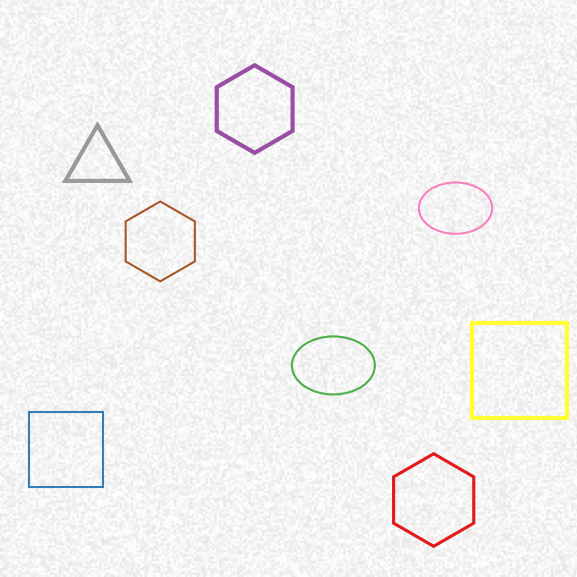[{"shape": "hexagon", "thickness": 1.5, "radius": 0.4, "center": [0.751, 0.133]}, {"shape": "square", "thickness": 1, "radius": 0.32, "center": [0.115, 0.221]}, {"shape": "oval", "thickness": 1, "radius": 0.36, "center": [0.577, 0.366]}, {"shape": "hexagon", "thickness": 2, "radius": 0.38, "center": [0.441, 0.81]}, {"shape": "square", "thickness": 2, "radius": 0.41, "center": [0.899, 0.357]}, {"shape": "hexagon", "thickness": 1, "radius": 0.35, "center": [0.278, 0.581]}, {"shape": "oval", "thickness": 1, "radius": 0.32, "center": [0.789, 0.639]}, {"shape": "triangle", "thickness": 2, "radius": 0.32, "center": [0.169, 0.718]}]